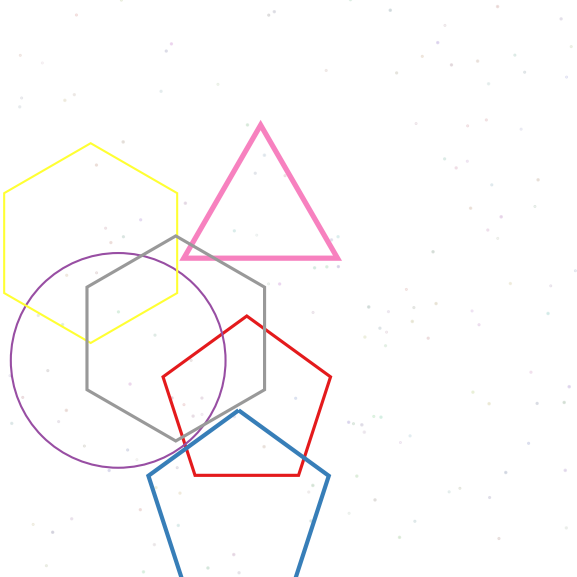[{"shape": "pentagon", "thickness": 1.5, "radius": 0.76, "center": [0.427, 0.299]}, {"shape": "pentagon", "thickness": 2, "radius": 0.82, "center": [0.413, 0.124]}, {"shape": "circle", "thickness": 1, "radius": 0.93, "center": [0.205, 0.375]}, {"shape": "hexagon", "thickness": 1, "radius": 0.86, "center": [0.157, 0.578]}, {"shape": "triangle", "thickness": 2.5, "radius": 0.77, "center": [0.451, 0.629]}, {"shape": "hexagon", "thickness": 1.5, "radius": 0.89, "center": [0.304, 0.413]}]